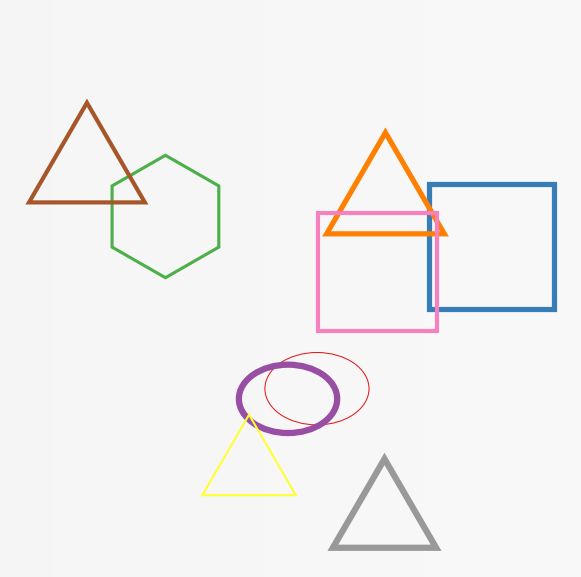[{"shape": "oval", "thickness": 0.5, "radius": 0.45, "center": [0.545, 0.326]}, {"shape": "square", "thickness": 2.5, "radius": 0.54, "center": [0.846, 0.572]}, {"shape": "hexagon", "thickness": 1.5, "radius": 0.53, "center": [0.285, 0.624]}, {"shape": "oval", "thickness": 3, "radius": 0.42, "center": [0.496, 0.308]}, {"shape": "triangle", "thickness": 2.5, "radius": 0.58, "center": [0.663, 0.653]}, {"shape": "triangle", "thickness": 1, "radius": 0.46, "center": [0.428, 0.188]}, {"shape": "triangle", "thickness": 2, "radius": 0.58, "center": [0.15, 0.706]}, {"shape": "square", "thickness": 2, "radius": 0.51, "center": [0.65, 0.528]}, {"shape": "triangle", "thickness": 3, "radius": 0.51, "center": [0.661, 0.102]}]